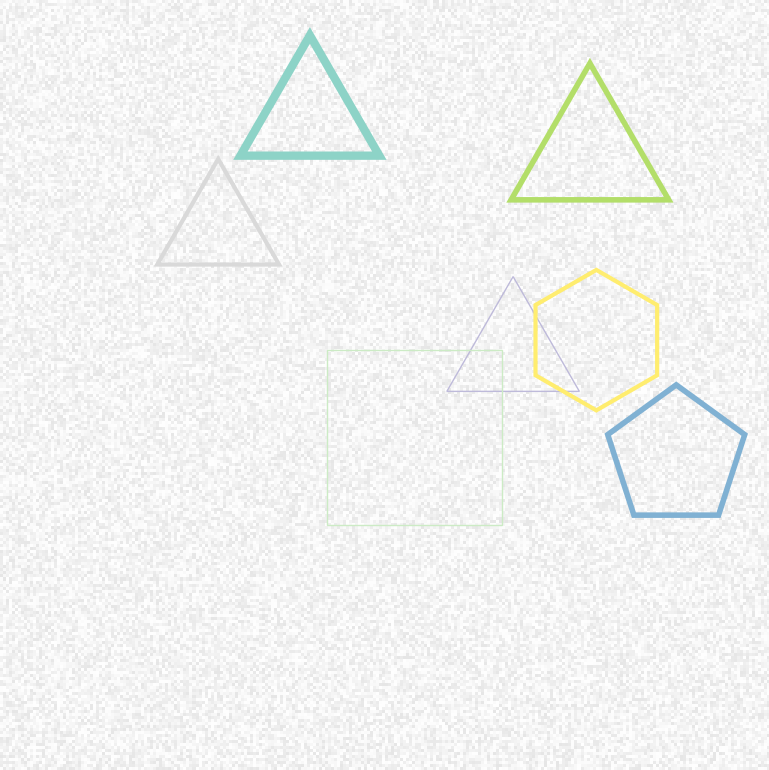[{"shape": "triangle", "thickness": 3, "radius": 0.52, "center": [0.402, 0.85]}, {"shape": "triangle", "thickness": 0.5, "radius": 0.5, "center": [0.666, 0.541]}, {"shape": "pentagon", "thickness": 2, "radius": 0.47, "center": [0.878, 0.407]}, {"shape": "triangle", "thickness": 2, "radius": 0.59, "center": [0.766, 0.8]}, {"shape": "triangle", "thickness": 1.5, "radius": 0.46, "center": [0.283, 0.702]}, {"shape": "square", "thickness": 0.5, "radius": 0.57, "center": [0.539, 0.432]}, {"shape": "hexagon", "thickness": 1.5, "radius": 0.46, "center": [0.774, 0.558]}]